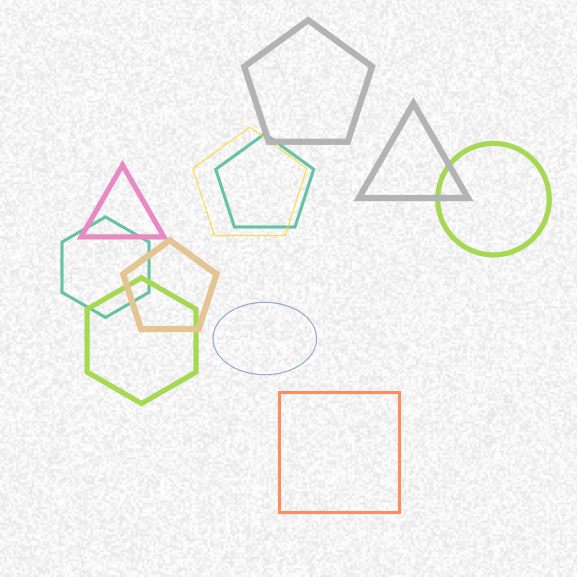[{"shape": "hexagon", "thickness": 1.5, "radius": 0.44, "center": [0.183, 0.536]}, {"shape": "pentagon", "thickness": 1.5, "radius": 0.45, "center": [0.458, 0.678]}, {"shape": "square", "thickness": 1.5, "radius": 0.52, "center": [0.587, 0.216]}, {"shape": "oval", "thickness": 0.5, "radius": 0.45, "center": [0.459, 0.413]}, {"shape": "triangle", "thickness": 2.5, "radius": 0.41, "center": [0.212, 0.63]}, {"shape": "circle", "thickness": 2.5, "radius": 0.48, "center": [0.855, 0.654]}, {"shape": "hexagon", "thickness": 2.5, "radius": 0.54, "center": [0.245, 0.409]}, {"shape": "pentagon", "thickness": 0.5, "radius": 0.52, "center": [0.433, 0.675]}, {"shape": "pentagon", "thickness": 3, "radius": 0.43, "center": [0.294, 0.498]}, {"shape": "pentagon", "thickness": 3, "radius": 0.58, "center": [0.534, 0.848]}, {"shape": "triangle", "thickness": 3, "radius": 0.55, "center": [0.716, 0.711]}]